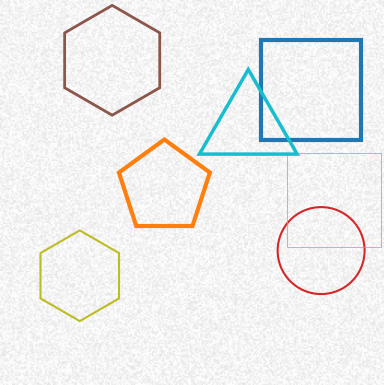[{"shape": "square", "thickness": 3, "radius": 0.65, "center": [0.807, 0.766]}, {"shape": "pentagon", "thickness": 3, "radius": 0.62, "center": [0.427, 0.513]}, {"shape": "circle", "thickness": 1.5, "radius": 0.56, "center": [0.834, 0.349]}, {"shape": "hexagon", "thickness": 2, "radius": 0.71, "center": [0.291, 0.843]}, {"shape": "square", "thickness": 0.5, "radius": 0.61, "center": [0.867, 0.481]}, {"shape": "hexagon", "thickness": 1.5, "radius": 0.59, "center": [0.207, 0.284]}, {"shape": "triangle", "thickness": 2.5, "radius": 0.73, "center": [0.645, 0.673]}]